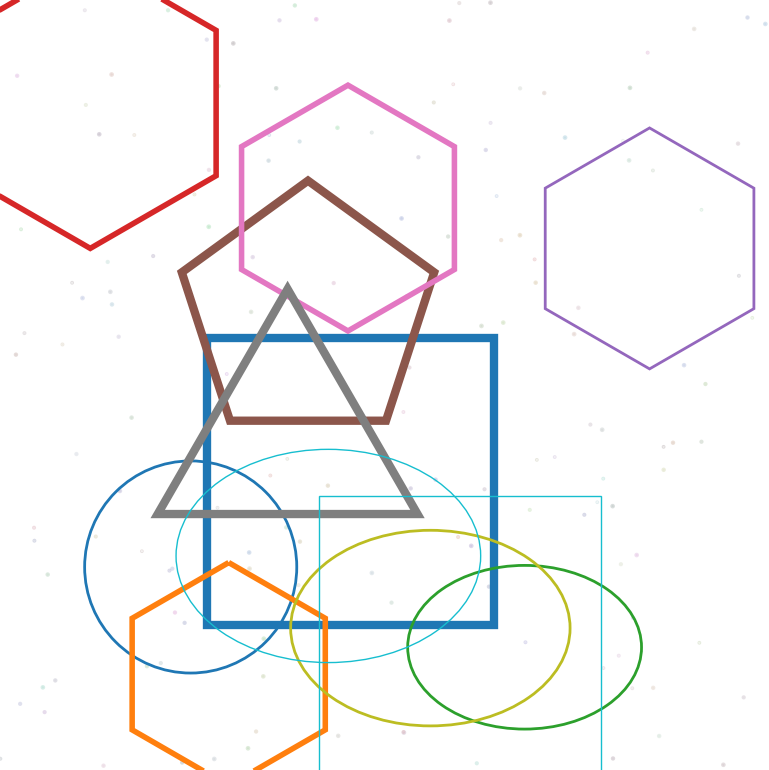[{"shape": "circle", "thickness": 1, "radius": 0.69, "center": [0.248, 0.264]}, {"shape": "square", "thickness": 3, "radius": 0.93, "center": [0.455, 0.375]}, {"shape": "hexagon", "thickness": 2, "radius": 0.72, "center": [0.297, 0.125]}, {"shape": "oval", "thickness": 1, "radius": 0.76, "center": [0.681, 0.159]}, {"shape": "hexagon", "thickness": 2, "radius": 0.94, "center": [0.117, 0.866]}, {"shape": "hexagon", "thickness": 1, "radius": 0.78, "center": [0.844, 0.677]}, {"shape": "pentagon", "thickness": 3, "radius": 0.86, "center": [0.4, 0.593]}, {"shape": "hexagon", "thickness": 2, "radius": 0.8, "center": [0.452, 0.73]}, {"shape": "triangle", "thickness": 3, "radius": 0.97, "center": [0.374, 0.43]}, {"shape": "oval", "thickness": 1, "radius": 0.91, "center": [0.559, 0.184]}, {"shape": "oval", "thickness": 0.5, "radius": 0.99, "center": [0.426, 0.278]}, {"shape": "square", "thickness": 0.5, "radius": 0.92, "center": [0.598, 0.173]}]